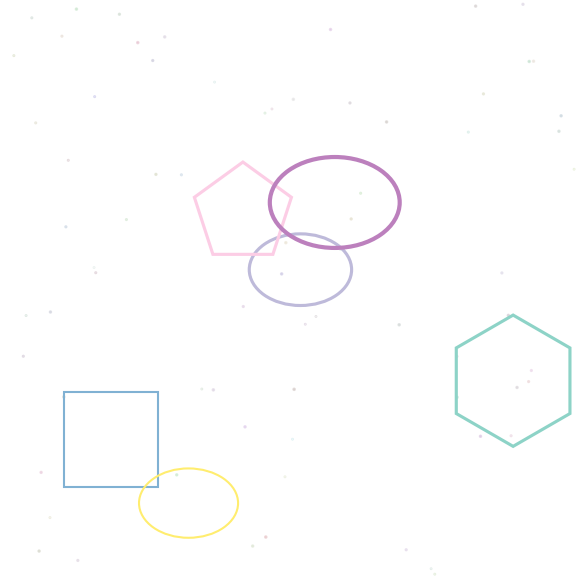[{"shape": "hexagon", "thickness": 1.5, "radius": 0.57, "center": [0.889, 0.34]}, {"shape": "oval", "thickness": 1.5, "radius": 0.44, "center": [0.52, 0.532]}, {"shape": "square", "thickness": 1, "radius": 0.41, "center": [0.192, 0.238]}, {"shape": "pentagon", "thickness": 1.5, "radius": 0.44, "center": [0.421, 0.63]}, {"shape": "oval", "thickness": 2, "radius": 0.56, "center": [0.58, 0.649]}, {"shape": "oval", "thickness": 1, "radius": 0.43, "center": [0.326, 0.128]}]